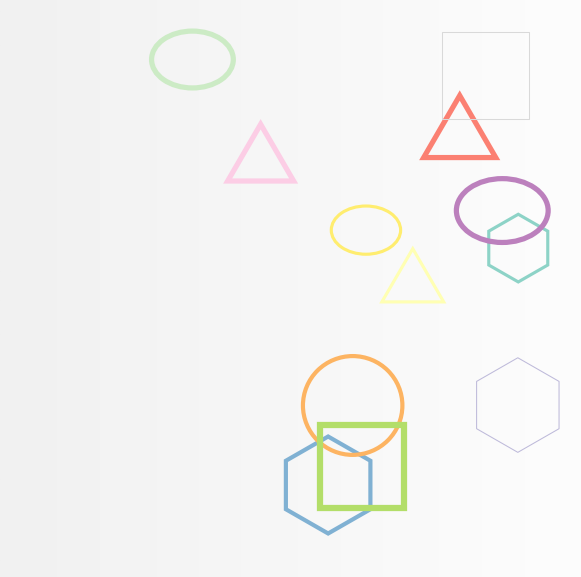[{"shape": "hexagon", "thickness": 1.5, "radius": 0.29, "center": [0.892, 0.57]}, {"shape": "triangle", "thickness": 1.5, "radius": 0.31, "center": [0.71, 0.507]}, {"shape": "hexagon", "thickness": 0.5, "radius": 0.41, "center": [0.891, 0.298]}, {"shape": "triangle", "thickness": 2.5, "radius": 0.36, "center": [0.791, 0.762]}, {"shape": "hexagon", "thickness": 2, "radius": 0.42, "center": [0.565, 0.159]}, {"shape": "circle", "thickness": 2, "radius": 0.43, "center": [0.607, 0.297]}, {"shape": "square", "thickness": 3, "radius": 0.36, "center": [0.623, 0.191]}, {"shape": "triangle", "thickness": 2.5, "radius": 0.33, "center": [0.448, 0.718]}, {"shape": "square", "thickness": 0.5, "radius": 0.37, "center": [0.835, 0.869]}, {"shape": "oval", "thickness": 2.5, "radius": 0.39, "center": [0.864, 0.635]}, {"shape": "oval", "thickness": 2.5, "radius": 0.35, "center": [0.331, 0.896]}, {"shape": "oval", "thickness": 1.5, "radius": 0.3, "center": [0.63, 0.601]}]